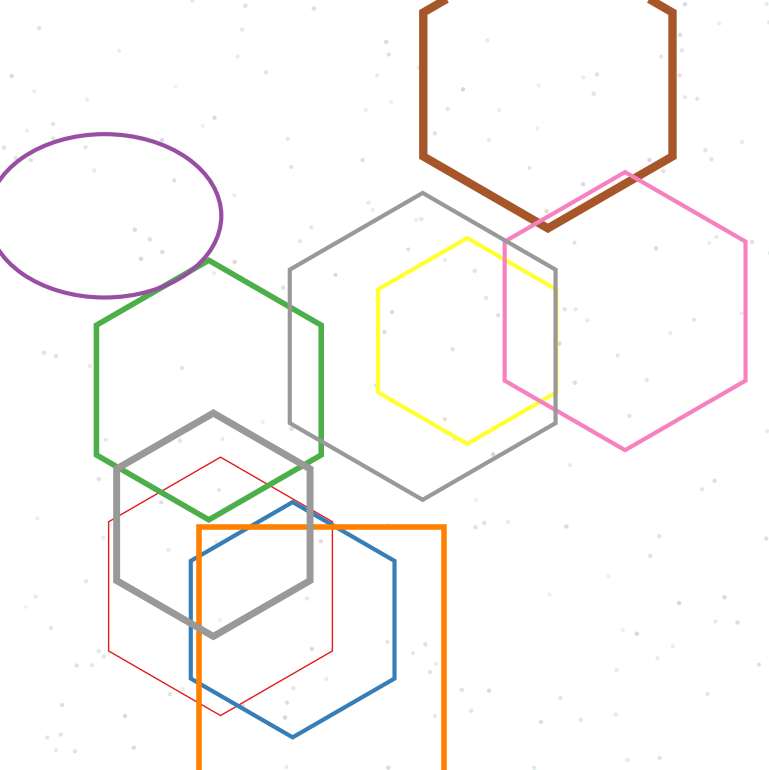[{"shape": "hexagon", "thickness": 0.5, "radius": 0.84, "center": [0.286, 0.238]}, {"shape": "hexagon", "thickness": 1.5, "radius": 0.76, "center": [0.38, 0.195]}, {"shape": "hexagon", "thickness": 2, "radius": 0.84, "center": [0.271, 0.493]}, {"shape": "oval", "thickness": 1.5, "radius": 0.76, "center": [0.136, 0.72]}, {"shape": "square", "thickness": 2, "radius": 0.8, "center": [0.418, 0.156]}, {"shape": "hexagon", "thickness": 1.5, "radius": 0.67, "center": [0.607, 0.557]}, {"shape": "hexagon", "thickness": 3, "radius": 0.93, "center": [0.712, 0.89]}, {"shape": "hexagon", "thickness": 1.5, "radius": 0.9, "center": [0.812, 0.596]}, {"shape": "hexagon", "thickness": 1.5, "radius": 1.0, "center": [0.549, 0.55]}, {"shape": "hexagon", "thickness": 2.5, "radius": 0.73, "center": [0.277, 0.319]}]